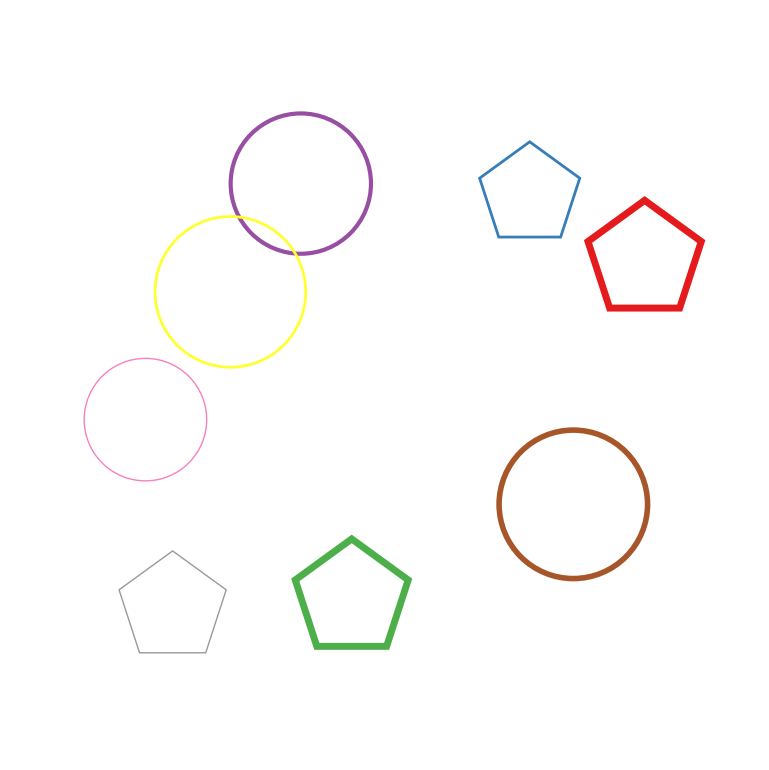[{"shape": "pentagon", "thickness": 2.5, "radius": 0.39, "center": [0.837, 0.662]}, {"shape": "pentagon", "thickness": 1, "radius": 0.34, "center": [0.688, 0.747]}, {"shape": "pentagon", "thickness": 2.5, "radius": 0.39, "center": [0.457, 0.223]}, {"shape": "circle", "thickness": 1.5, "radius": 0.46, "center": [0.391, 0.762]}, {"shape": "circle", "thickness": 1, "radius": 0.49, "center": [0.299, 0.621]}, {"shape": "circle", "thickness": 2, "radius": 0.48, "center": [0.745, 0.345]}, {"shape": "circle", "thickness": 0.5, "radius": 0.4, "center": [0.189, 0.455]}, {"shape": "pentagon", "thickness": 0.5, "radius": 0.37, "center": [0.224, 0.211]}]